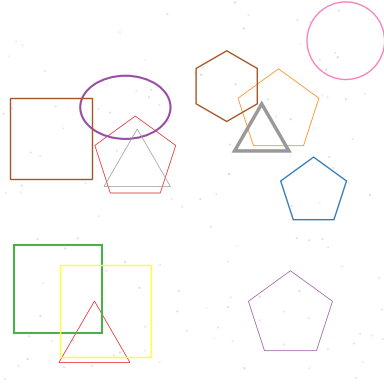[{"shape": "triangle", "thickness": 0.5, "radius": 0.53, "center": [0.245, 0.112]}, {"shape": "pentagon", "thickness": 0.5, "radius": 0.55, "center": [0.351, 0.588]}, {"shape": "pentagon", "thickness": 1, "radius": 0.45, "center": [0.815, 0.502]}, {"shape": "square", "thickness": 1.5, "radius": 0.57, "center": [0.151, 0.249]}, {"shape": "pentagon", "thickness": 0.5, "radius": 0.57, "center": [0.754, 0.182]}, {"shape": "oval", "thickness": 1.5, "radius": 0.59, "center": [0.326, 0.721]}, {"shape": "pentagon", "thickness": 0.5, "radius": 0.55, "center": [0.723, 0.711]}, {"shape": "square", "thickness": 1, "radius": 0.59, "center": [0.274, 0.193]}, {"shape": "hexagon", "thickness": 1, "radius": 0.46, "center": [0.589, 0.776]}, {"shape": "square", "thickness": 1, "radius": 0.53, "center": [0.132, 0.64]}, {"shape": "circle", "thickness": 1, "radius": 0.5, "center": [0.898, 0.894]}, {"shape": "triangle", "thickness": 0.5, "radius": 0.5, "center": [0.356, 0.565]}, {"shape": "triangle", "thickness": 2.5, "radius": 0.41, "center": [0.68, 0.649]}]